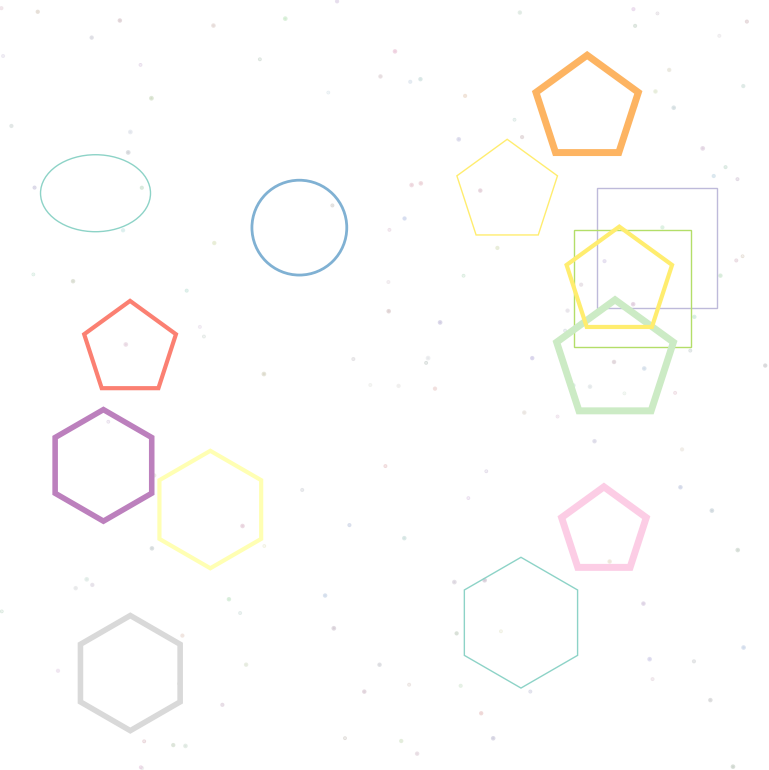[{"shape": "hexagon", "thickness": 0.5, "radius": 0.42, "center": [0.677, 0.191]}, {"shape": "oval", "thickness": 0.5, "radius": 0.36, "center": [0.124, 0.749]}, {"shape": "hexagon", "thickness": 1.5, "radius": 0.38, "center": [0.273, 0.338]}, {"shape": "square", "thickness": 0.5, "radius": 0.39, "center": [0.854, 0.678]}, {"shape": "pentagon", "thickness": 1.5, "radius": 0.31, "center": [0.169, 0.547]}, {"shape": "circle", "thickness": 1, "radius": 0.31, "center": [0.389, 0.704]}, {"shape": "pentagon", "thickness": 2.5, "radius": 0.35, "center": [0.763, 0.858]}, {"shape": "square", "thickness": 0.5, "radius": 0.38, "center": [0.821, 0.625]}, {"shape": "pentagon", "thickness": 2.5, "radius": 0.29, "center": [0.784, 0.31]}, {"shape": "hexagon", "thickness": 2, "radius": 0.37, "center": [0.169, 0.126]}, {"shape": "hexagon", "thickness": 2, "radius": 0.36, "center": [0.134, 0.396]}, {"shape": "pentagon", "thickness": 2.5, "radius": 0.4, "center": [0.799, 0.531]}, {"shape": "pentagon", "thickness": 1.5, "radius": 0.36, "center": [0.804, 0.634]}, {"shape": "pentagon", "thickness": 0.5, "radius": 0.34, "center": [0.659, 0.75]}]